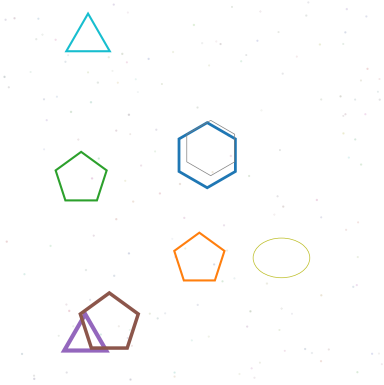[{"shape": "hexagon", "thickness": 2, "radius": 0.42, "center": [0.538, 0.597]}, {"shape": "pentagon", "thickness": 1.5, "radius": 0.34, "center": [0.518, 0.327]}, {"shape": "pentagon", "thickness": 1.5, "radius": 0.35, "center": [0.211, 0.536]}, {"shape": "triangle", "thickness": 3, "radius": 0.31, "center": [0.221, 0.121]}, {"shape": "pentagon", "thickness": 2.5, "radius": 0.4, "center": [0.284, 0.16]}, {"shape": "hexagon", "thickness": 0.5, "radius": 0.36, "center": [0.547, 0.616]}, {"shape": "oval", "thickness": 0.5, "radius": 0.37, "center": [0.731, 0.33]}, {"shape": "triangle", "thickness": 1.5, "radius": 0.33, "center": [0.229, 0.9]}]